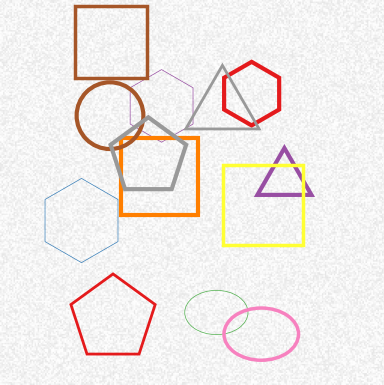[{"shape": "hexagon", "thickness": 3, "radius": 0.41, "center": [0.654, 0.757]}, {"shape": "pentagon", "thickness": 2, "radius": 0.58, "center": [0.294, 0.173]}, {"shape": "hexagon", "thickness": 0.5, "radius": 0.55, "center": [0.212, 0.427]}, {"shape": "oval", "thickness": 0.5, "radius": 0.41, "center": [0.562, 0.188]}, {"shape": "triangle", "thickness": 3, "radius": 0.41, "center": [0.739, 0.534]}, {"shape": "hexagon", "thickness": 0.5, "radius": 0.47, "center": [0.42, 0.725]}, {"shape": "square", "thickness": 3, "radius": 0.5, "center": [0.414, 0.542]}, {"shape": "square", "thickness": 2.5, "radius": 0.52, "center": [0.683, 0.468]}, {"shape": "square", "thickness": 2.5, "radius": 0.47, "center": [0.289, 0.891]}, {"shape": "circle", "thickness": 3, "radius": 0.43, "center": [0.286, 0.7]}, {"shape": "oval", "thickness": 2.5, "radius": 0.48, "center": [0.679, 0.132]}, {"shape": "pentagon", "thickness": 3, "radius": 0.52, "center": [0.385, 0.592]}, {"shape": "triangle", "thickness": 2, "radius": 0.55, "center": [0.578, 0.72]}]